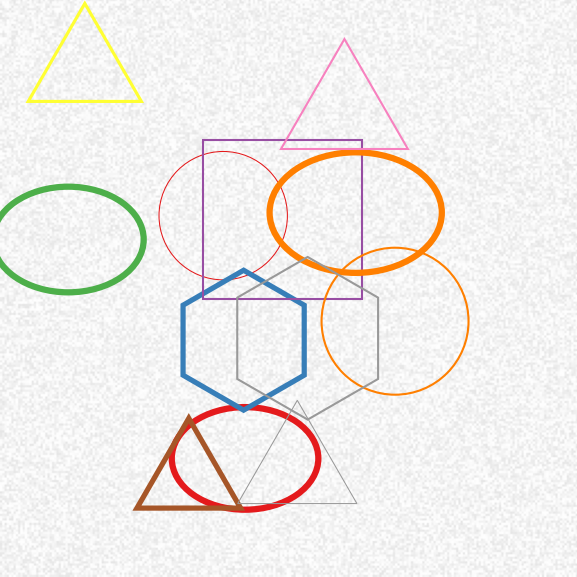[{"shape": "circle", "thickness": 0.5, "radius": 0.56, "center": [0.386, 0.626]}, {"shape": "oval", "thickness": 3, "radius": 0.63, "center": [0.424, 0.205]}, {"shape": "hexagon", "thickness": 2.5, "radius": 0.61, "center": [0.422, 0.41]}, {"shape": "oval", "thickness": 3, "radius": 0.65, "center": [0.118, 0.584]}, {"shape": "square", "thickness": 1, "radius": 0.69, "center": [0.489, 0.619]}, {"shape": "oval", "thickness": 3, "radius": 0.75, "center": [0.616, 0.631]}, {"shape": "circle", "thickness": 1, "radius": 0.64, "center": [0.684, 0.443]}, {"shape": "triangle", "thickness": 1.5, "radius": 0.57, "center": [0.147, 0.88]}, {"shape": "triangle", "thickness": 2.5, "radius": 0.52, "center": [0.327, 0.171]}, {"shape": "triangle", "thickness": 1, "radius": 0.63, "center": [0.596, 0.805]}, {"shape": "triangle", "thickness": 0.5, "radius": 0.6, "center": [0.515, 0.187]}, {"shape": "hexagon", "thickness": 1, "radius": 0.7, "center": [0.533, 0.413]}]